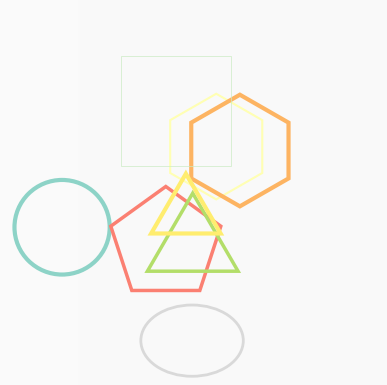[{"shape": "circle", "thickness": 3, "radius": 0.61, "center": [0.16, 0.41]}, {"shape": "hexagon", "thickness": 1.5, "radius": 0.69, "center": [0.558, 0.619]}, {"shape": "pentagon", "thickness": 2.5, "radius": 0.75, "center": [0.428, 0.366]}, {"shape": "hexagon", "thickness": 3, "radius": 0.72, "center": [0.619, 0.609]}, {"shape": "triangle", "thickness": 2.5, "radius": 0.68, "center": [0.497, 0.363]}, {"shape": "oval", "thickness": 2, "radius": 0.66, "center": [0.496, 0.115]}, {"shape": "square", "thickness": 0.5, "radius": 0.71, "center": [0.454, 0.712]}, {"shape": "triangle", "thickness": 3, "radius": 0.52, "center": [0.48, 0.445]}]